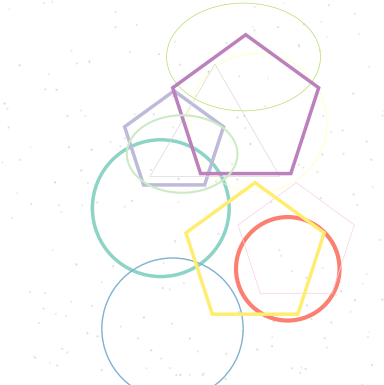[{"shape": "circle", "thickness": 2.5, "radius": 0.89, "center": [0.418, 0.459]}, {"shape": "circle", "thickness": 0.5, "radius": 0.9, "center": [0.669, 0.681]}, {"shape": "pentagon", "thickness": 2.5, "radius": 0.68, "center": [0.452, 0.629]}, {"shape": "circle", "thickness": 3, "radius": 0.67, "center": [0.747, 0.302]}, {"shape": "circle", "thickness": 1, "radius": 0.92, "center": [0.448, 0.146]}, {"shape": "oval", "thickness": 0.5, "radius": 1.0, "center": [0.633, 0.852]}, {"shape": "pentagon", "thickness": 0.5, "radius": 0.79, "center": [0.769, 0.367]}, {"shape": "triangle", "thickness": 0.5, "radius": 0.97, "center": [0.558, 0.639]}, {"shape": "pentagon", "thickness": 2.5, "radius": 1.0, "center": [0.638, 0.71]}, {"shape": "oval", "thickness": 1.5, "radius": 0.72, "center": [0.473, 0.6]}, {"shape": "pentagon", "thickness": 2.5, "radius": 0.94, "center": [0.663, 0.337]}]